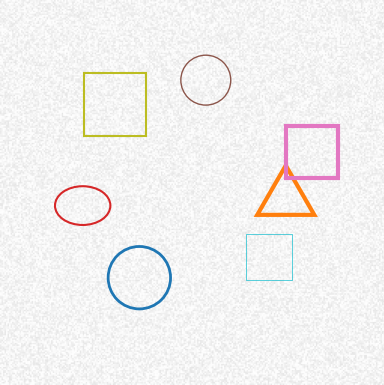[{"shape": "circle", "thickness": 2, "radius": 0.41, "center": [0.362, 0.279]}, {"shape": "triangle", "thickness": 3, "radius": 0.43, "center": [0.742, 0.485]}, {"shape": "oval", "thickness": 1.5, "radius": 0.36, "center": [0.215, 0.466]}, {"shape": "circle", "thickness": 1, "radius": 0.32, "center": [0.535, 0.792]}, {"shape": "square", "thickness": 3, "radius": 0.34, "center": [0.81, 0.605]}, {"shape": "square", "thickness": 1.5, "radius": 0.41, "center": [0.299, 0.728]}, {"shape": "square", "thickness": 0.5, "radius": 0.3, "center": [0.699, 0.334]}]